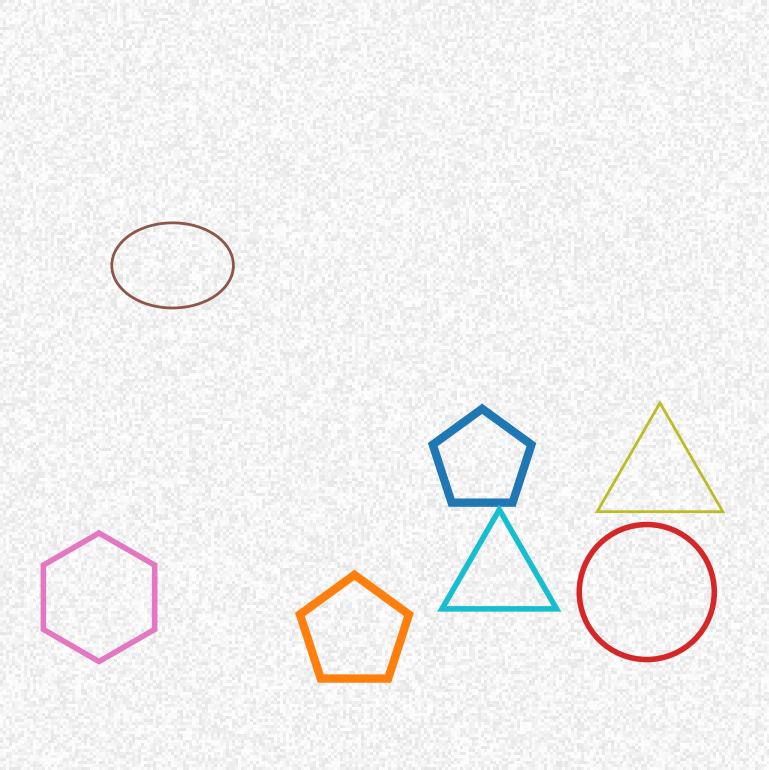[{"shape": "pentagon", "thickness": 3, "radius": 0.34, "center": [0.626, 0.402]}, {"shape": "pentagon", "thickness": 3, "radius": 0.37, "center": [0.46, 0.179]}, {"shape": "circle", "thickness": 2, "radius": 0.44, "center": [0.84, 0.231]}, {"shape": "oval", "thickness": 1, "radius": 0.39, "center": [0.224, 0.655]}, {"shape": "hexagon", "thickness": 2, "radius": 0.42, "center": [0.129, 0.224]}, {"shape": "triangle", "thickness": 1, "radius": 0.47, "center": [0.857, 0.383]}, {"shape": "triangle", "thickness": 2, "radius": 0.43, "center": [0.648, 0.252]}]